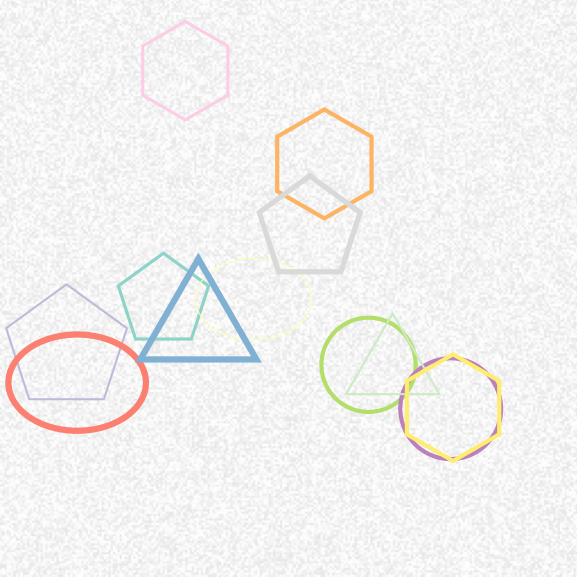[{"shape": "pentagon", "thickness": 1.5, "radius": 0.41, "center": [0.283, 0.479]}, {"shape": "oval", "thickness": 0.5, "radius": 0.5, "center": [0.439, 0.481]}, {"shape": "pentagon", "thickness": 1, "radius": 0.55, "center": [0.115, 0.397]}, {"shape": "oval", "thickness": 3, "radius": 0.6, "center": [0.134, 0.337]}, {"shape": "triangle", "thickness": 3, "radius": 0.58, "center": [0.343, 0.435]}, {"shape": "hexagon", "thickness": 2, "radius": 0.47, "center": [0.562, 0.715]}, {"shape": "circle", "thickness": 2, "radius": 0.41, "center": [0.638, 0.367]}, {"shape": "hexagon", "thickness": 1.5, "radius": 0.43, "center": [0.321, 0.877]}, {"shape": "pentagon", "thickness": 2.5, "radius": 0.46, "center": [0.536, 0.603]}, {"shape": "circle", "thickness": 2, "radius": 0.44, "center": [0.78, 0.291]}, {"shape": "triangle", "thickness": 1, "radius": 0.47, "center": [0.68, 0.363]}, {"shape": "hexagon", "thickness": 2, "radius": 0.46, "center": [0.785, 0.293]}]